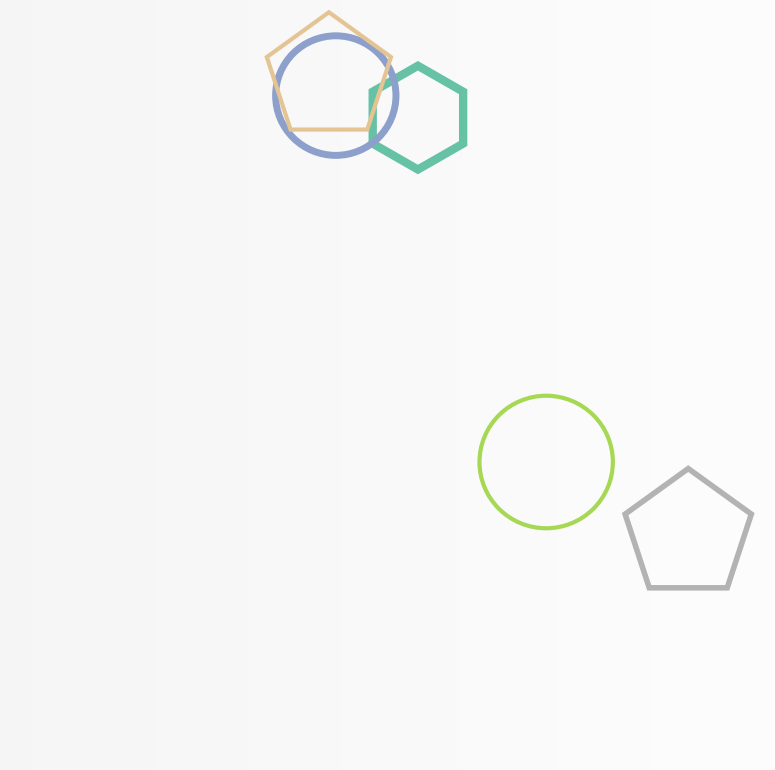[{"shape": "hexagon", "thickness": 3, "radius": 0.34, "center": [0.539, 0.847]}, {"shape": "circle", "thickness": 2.5, "radius": 0.39, "center": [0.433, 0.876]}, {"shape": "circle", "thickness": 1.5, "radius": 0.43, "center": [0.705, 0.4]}, {"shape": "pentagon", "thickness": 1.5, "radius": 0.42, "center": [0.424, 0.9]}, {"shape": "pentagon", "thickness": 2, "radius": 0.43, "center": [0.888, 0.306]}]